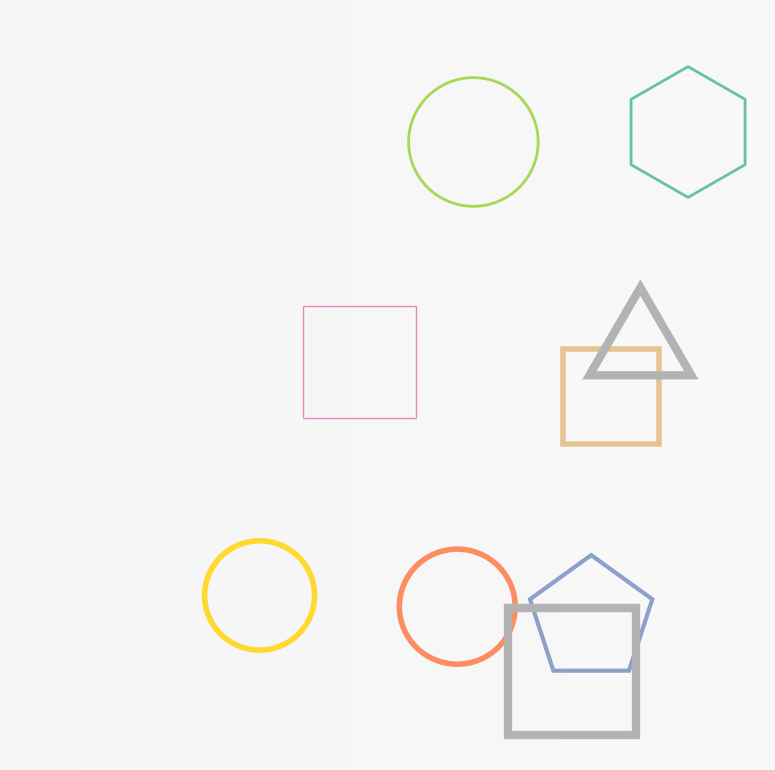[{"shape": "hexagon", "thickness": 1, "radius": 0.42, "center": [0.888, 0.829]}, {"shape": "circle", "thickness": 2, "radius": 0.37, "center": [0.59, 0.212]}, {"shape": "pentagon", "thickness": 1.5, "radius": 0.41, "center": [0.763, 0.196]}, {"shape": "square", "thickness": 0.5, "radius": 0.36, "center": [0.464, 0.529]}, {"shape": "circle", "thickness": 1, "radius": 0.42, "center": [0.611, 0.816]}, {"shape": "circle", "thickness": 2, "radius": 0.35, "center": [0.335, 0.227]}, {"shape": "square", "thickness": 2, "radius": 0.31, "center": [0.788, 0.485]}, {"shape": "triangle", "thickness": 3, "radius": 0.38, "center": [0.826, 0.551]}, {"shape": "square", "thickness": 3, "radius": 0.41, "center": [0.738, 0.128]}]